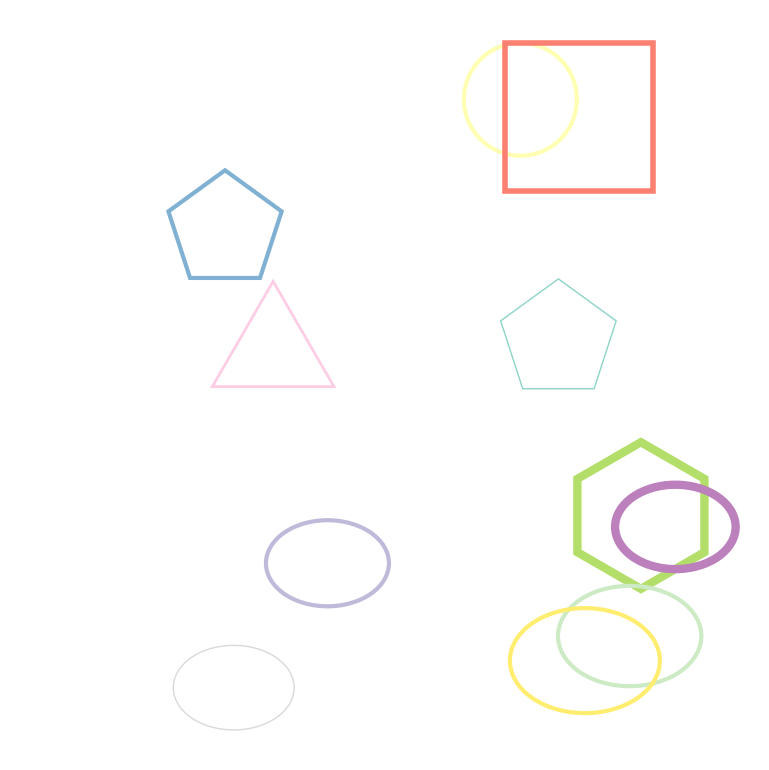[{"shape": "pentagon", "thickness": 0.5, "radius": 0.39, "center": [0.725, 0.559]}, {"shape": "circle", "thickness": 1.5, "radius": 0.37, "center": [0.676, 0.871]}, {"shape": "oval", "thickness": 1.5, "radius": 0.4, "center": [0.425, 0.268]}, {"shape": "square", "thickness": 2, "radius": 0.48, "center": [0.752, 0.848]}, {"shape": "pentagon", "thickness": 1.5, "radius": 0.39, "center": [0.292, 0.702]}, {"shape": "hexagon", "thickness": 3, "radius": 0.48, "center": [0.832, 0.33]}, {"shape": "triangle", "thickness": 1, "radius": 0.46, "center": [0.355, 0.543]}, {"shape": "oval", "thickness": 0.5, "radius": 0.39, "center": [0.304, 0.107]}, {"shape": "oval", "thickness": 3, "radius": 0.39, "center": [0.877, 0.316]}, {"shape": "oval", "thickness": 1.5, "radius": 0.47, "center": [0.818, 0.174]}, {"shape": "oval", "thickness": 1.5, "radius": 0.49, "center": [0.76, 0.142]}]